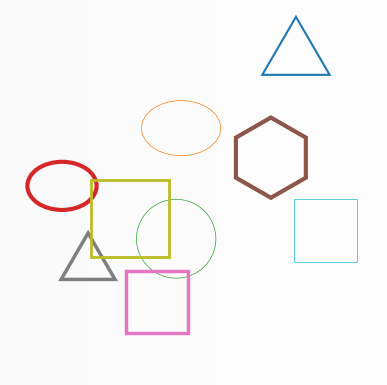[{"shape": "triangle", "thickness": 1.5, "radius": 0.5, "center": [0.764, 0.856]}, {"shape": "oval", "thickness": 0.5, "radius": 0.51, "center": [0.467, 0.667]}, {"shape": "circle", "thickness": 0.5, "radius": 0.51, "center": [0.455, 0.38]}, {"shape": "oval", "thickness": 3, "radius": 0.45, "center": [0.16, 0.517]}, {"shape": "hexagon", "thickness": 3, "radius": 0.52, "center": [0.699, 0.59]}, {"shape": "square", "thickness": 2.5, "radius": 0.4, "center": [0.405, 0.216]}, {"shape": "triangle", "thickness": 2.5, "radius": 0.4, "center": [0.227, 0.314]}, {"shape": "square", "thickness": 2, "radius": 0.5, "center": [0.336, 0.433]}, {"shape": "square", "thickness": 0.5, "radius": 0.41, "center": [0.84, 0.4]}]